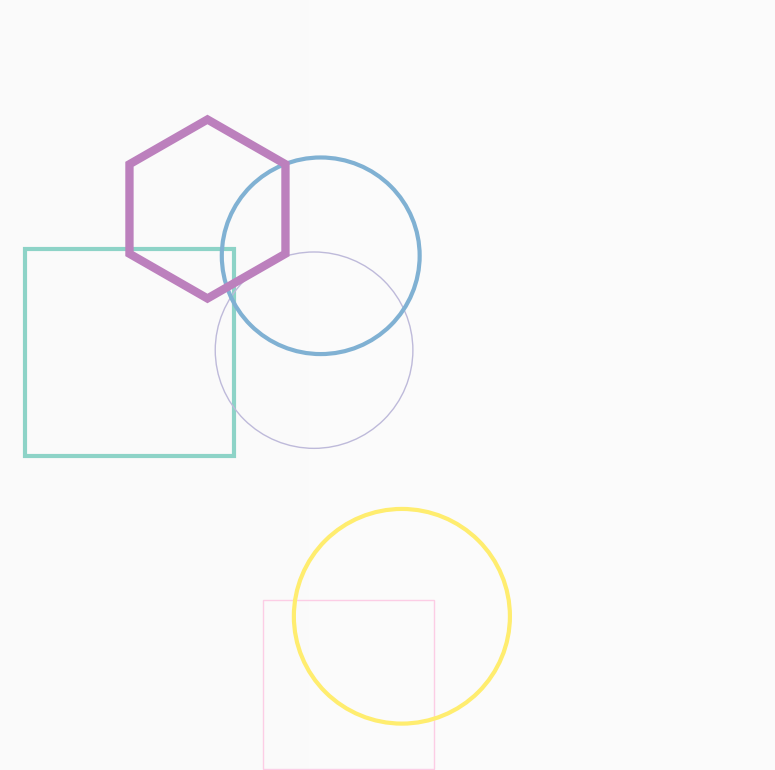[{"shape": "square", "thickness": 1.5, "radius": 0.67, "center": [0.167, 0.542]}, {"shape": "circle", "thickness": 0.5, "radius": 0.64, "center": [0.405, 0.545]}, {"shape": "circle", "thickness": 1.5, "radius": 0.64, "center": [0.414, 0.668]}, {"shape": "square", "thickness": 0.5, "radius": 0.55, "center": [0.45, 0.111]}, {"shape": "hexagon", "thickness": 3, "radius": 0.58, "center": [0.268, 0.729]}, {"shape": "circle", "thickness": 1.5, "radius": 0.7, "center": [0.519, 0.2]}]